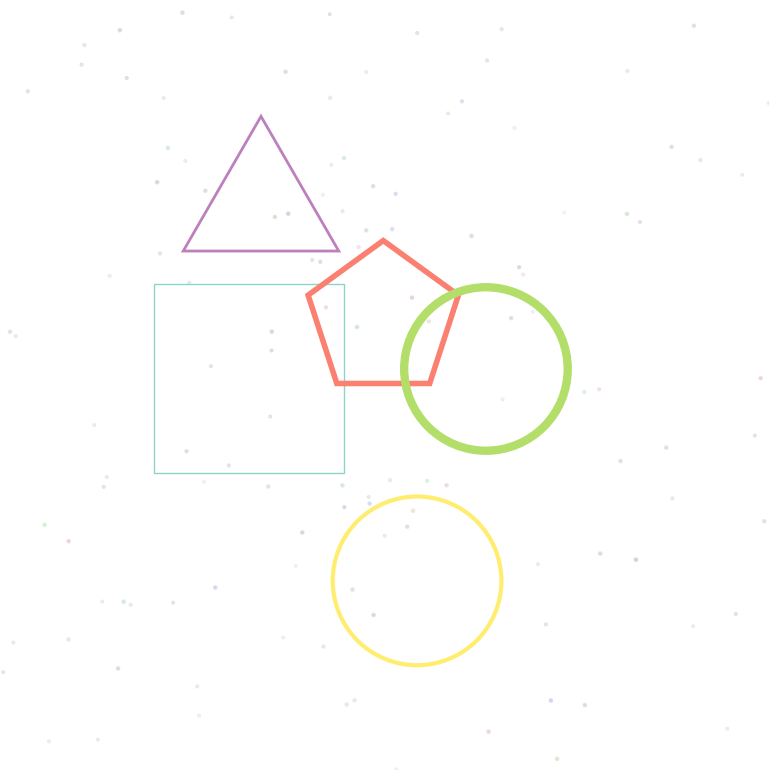[{"shape": "square", "thickness": 0.5, "radius": 0.62, "center": [0.323, 0.508]}, {"shape": "pentagon", "thickness": 2, "radius": 0.51, "center": [0.498, 0.585]}, {"shape": "circle", "thickness": 3, "radius": 0.53, "center": [0.631, 0.521]}, {"shape": "triangle", "thickness": 1, "radius": 0.58, "center": [0.339, 0.732]}, {"shape": "circle", "thickness": 1.5, "radius": 0.55, "center": [0.542, 0.246]}]